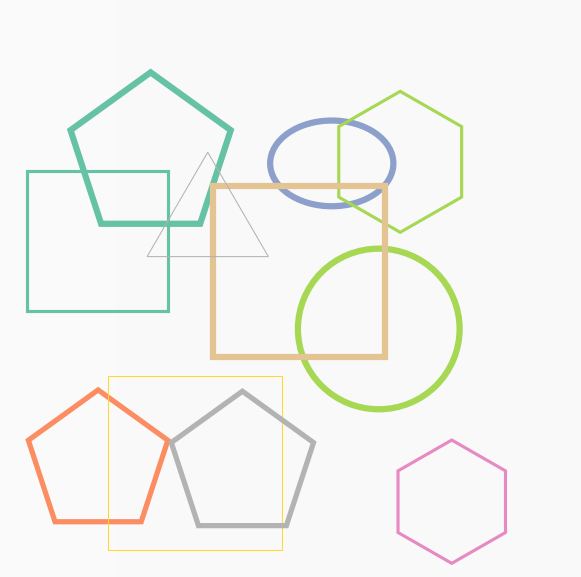[{"shape": "square", "thickness": 1.5, "radius": 0.61, "center": [0.168, 0.582]}, {"shape": "pentagon", "thickness": 3, "radius": 0.72, "center": [0.259, 0.729]}, {"shape": "pentagon", "thickness": 2.5, "radius": 0.63, "center": [0.169, 0.198]}, {"shape": "oval", "thickness": 3, "radius": 0.53, "center": [0.571, 0.716]}, {"shape": "hexagon", "thickness": 1.5, "radius": 0.53, "center": [0.777, 0.13]}, {"shape": "hexagon", "thickness": 1.5, "radius": 0.61, "center": [0.689, 0.719]}, {"shape": "circle", "thickness": 3, "radius": 0.7, "center": [0.652, 0.429]}, {"shape": "square", "thickness": 0.5, "radius": 0.75, "center": [0.335, 0.197]}, {"shape": "square", "thickness": 3, "radius": 0.74, "center": [0.514, 0.529]}, {"shape": "triangle", "thickness": 0.5, "radius": 0.6, "center": [0.357, 0.615]}, {"shape": "pentagon", "thickness": 2.5, "radius": 0.64, "center": [0.417, 0.193]}]